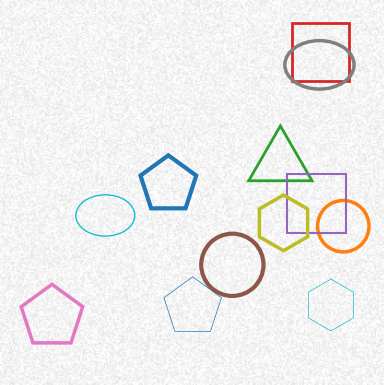[{"shape": "pentagon", "thickness": 3, "radius": 0.38, "center": [0.437, 0.52]}, {"shape": "pentagon", "thickness": 0.5, "radius": 0.39, "center": [0.5, 0.203]}, {"shape": "circle", "thickness": 2.5, "radius": 0.33, "center": [0.892, 0.412]}, {"shape": "triangle", "thickness": 2, "radius": 0.47, "center": [0.728, 0.578]}, {"shape": "square", "thickness": 2, "radius": 0.38, "center": [0.832, 0.864]}, {"shape": "square", "thickness": 1.5, "radius": 0.39, "center": [0.822, 0.471]}, {"shape": "circle", "thickness": 3, "radius": 0.4, "center": [0.604, 0.312]}, {"shape": "pentagon", "thickness": 2.5, "radius": 0.42, "center": [0.135, 0.177]}, {"shape": "oval", "thickness": 2.5, "radius": 0.45, "center": [0.83, 0.832]}, {"shape": "hexagon", "thickness": 2.5, "radius": 0.36, "center": [0.736, 0.421]}, {"shape": "oval", "thickness": 1, "radius": 0.38, "center": [0.274, 0.44]}, {"shape": "hexagon", "thickness": 0.5, "radius": 0.34, "center": [0.86, 0.208]}]